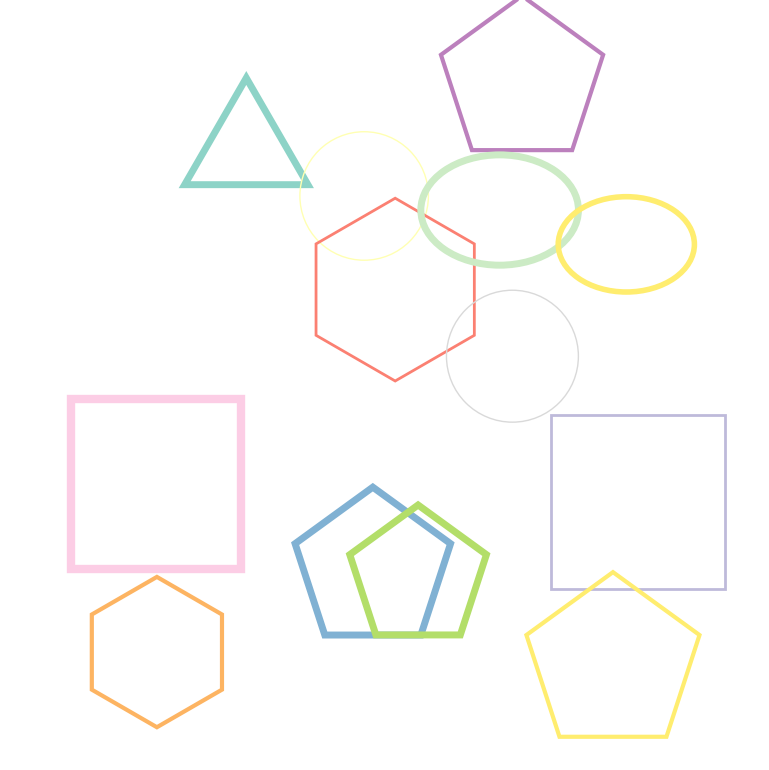[{"shape": "triangle", "thickness": 2.5, "radius": 0.46, "center": [0.32, 0.806]}, {"shape": "circle", "thickness": 0.5, "radius": 0.42, "center": [0.473, 0.745]}, {"shape": "square", "thickness": 1, "radius": 0.56, "center": [0.828, 0.348]}, {"shape": "hexagon", "thickness": 1, "radius": 0.59, "center": [0.513, 0.624]}, {"shape": "pentagon", "thickness": 2.5, "radius": 0.53, "center": [0.484, 0.261]}, {"shape": "hexagon", "thickness": 1.5, "radius": 0.49, "center": [0.204, 0.153]}, {"shape": "pentagon", "thickness": 2.5, "radius": 0.47, "center": [0.543, 0.251]}, {"shape": "square", "thickness": 3, "radius": 0.55, "center": [0.203, 0.371]}, {"shape": "circle", "thickness": 0.5, "radius": 0.43, "center": [0.665, 0.537]}, {"shape": "pentagon", "thickness": 1.5, "radius": 0.55, "center": [0.678, 0.895]}, {"shape": "oval", "thickness": 2.5, "radius": 0.51, "center": [0.649, 0.727]}, {"shape": "pentagon", "thickness": 1.5, "radius": 0.59, "center": [0.796, 0.139]}, {"shape": "oval", "thickness": 2, "radius": 0.44, "center": [0.813, 0.683]}]